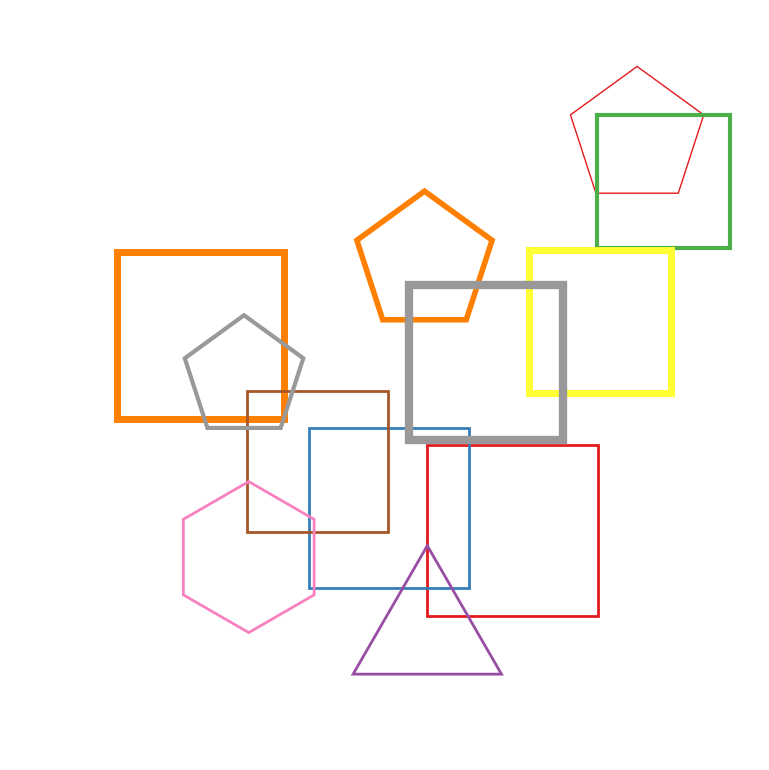[{"shape": "square", "thickness": 1, "radius": 0.56, "center": [0.665, 0.311]}, {"shape": "pentagon", "thickness": 0.5, "radius": 0.45, "center": [0.827, 0.823]}, {"shape": "square", "thickness": 1, "radius": 0.52, "center": [0.505, 0.34]}, {"shape": "square", "thickness": 1.5, "radius": 0.43, "center": [0.862, 0.764]}, {"shape": "triangle", "thickness": 1, "radius": 0.56, "center": [0.555, 0.18]}, {"shape": "square", "thickness": 2.5, "radius": 0.54, "center": [0.261, 0.564]}, {"shape": "pentagon", "thickness": 2, "radius": 0.46, "center": [0.551, 0.659]}, {"shape": "square", "thickness": 2.5, "radius": 0.46, "center": [0.779, 0.583]}, {"shape": "square", "thickness": 1, "radius": 0.46, "center": [0.412, 0.4]}, {"shape": "hexagon", "thickness": 1, "radius": 0.49, "center": [0.323, 0.277]}, {"shape": "pentagon", "thickness": 1.5, "radius": 0.4, "center": [0.317, 0.51]}, {"shape": "square", "thickness": 3, "radius": 0.5, "center": [0.631, 0.529]}]